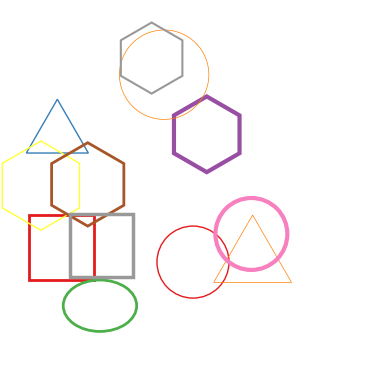[{"shape": "square", "thickness": 2, "radius": 0.42, "center": [0.16, 0.357]}, {"shape": "circle", "thickness": 1, "radius": 0.47, "center": [0.501, 0.319]}, {"shape": "triangle", "thickness": 1, "radius": 0.47, "center": [0.149, 0.649]}, {"shape": "oval", "thickness": 2, "radius": 0.48, "center": [0.26, 0.206]}, {"shape": "hexagon", "thickness": 3, "radius": 0.49, "center": [0.537, 0.651]}, {"shape": "triangle", "thickness": 0.5, "radius": 0.58, "center": [0.656, 0.325]}, {"shape": "circle", "thickness": 0.5, "radius": 0.58, "center": [0.426, 0.806]}, {"shape": "hexagon", "thickness": 1, "radius": 0.58, "center": [0.106, 0.518]}, {"shape": "hexagon", "thickness": 2, "radius": 0.54, "center": [0.228, 0.521]}, {"shape": "circle", "thickness": 3, "radius": 0.47, "center": [0.653, 0.392]}, {"shape": "hexagon", "thickness": 1.5, "radius": 0.46, "center": [0.394, 0.849]}, {"shape": "square", "thickness": 2.5, "radius": 0.41, "center": [0.264, 0.362]}]